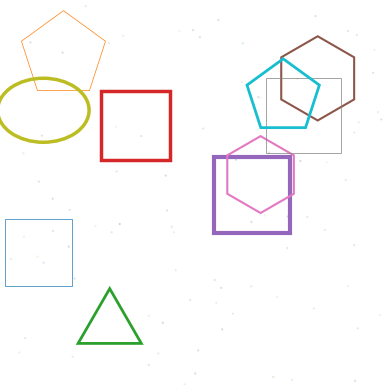[{"shape": "square", "thickness": 0.5, "radius": 0.44, "center": [0.1, 0.343]}, {"shape": "pentagon", "thickness": 0.5, "radius": 0.57, "center": [0.165, 0.857]}, {"shape": "triangle", "thickness": 2, "radius": 0.47, "center": [0.285, 0.155]}, {"shape": "square", "thickness": 2.5, "radius": 0.45, "center": [0.352, 0.675]}, {"shape": "square", "thickness": 3, "radius": 0.5, "center": [0.655, 0.493]}, {"shape": "hexagon", "thickness": 1.5, "radius": 0.55, "center": [0.825, 0.796]}, {"shape": "hexagon", "thickness": 1.5, "radius": 0.5, "center": [0.677, 0.547]}, {"shape": "square", "thickness": 0.5, "radius": 0.49, "center": [0.788, 0.7]}, {"shape": "oval", "thickness": 2.5, "radius": 0.59, "center": [0.113, 0.714]}, {"shape": "pentagon", "thickness": 2, "radius": 0.49, "center": [0.736, 0.748]}]